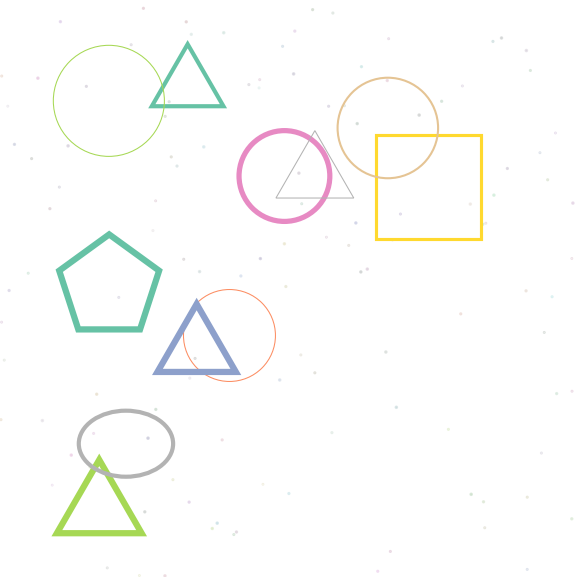[{"shape": "triangle", "thickness": 2, "radius": 0.36, "center": [0.325, 0.851]}, {"shape": "pentagon", "thickness": 3, "radius": 0.45, "center": [0.189, 0.502]}, {"shape": "circle", "thickness": 0.5, "radius": 0.4, "center": [0.397, 0.418]}, {"shape": "triangle", "thickness": 3, "radius": 0.39, "center": [0.341, 0.394]}, {"shape": "circle", "thickness": 2.5, "radius": 0.39, "center": [0.493, 0.694]}, {"shape": "triangle", "thickness": 3, "radius": 0.42, "center": [0.172, 0.118]}, {"shape": "circle", "thickness": 0.5, "radius": 0.48, "center": [0.188, 0.825]}, {"shape": "square", "thickness": 1.5, "radius": 0.45, "center": [0.742, 0.675]}, {"shape": "circle", "thickness": 1, "radius": 0.44, "center": [0.672, 0.778]}, {"shape": "triangle", "thickness": 0.5, "radius": 0.39, "center": [0.545, 0.695]}, {"shape": "oval", "thickness": 2, "radius": 0.41, "center": [0.218, 0.231]}]